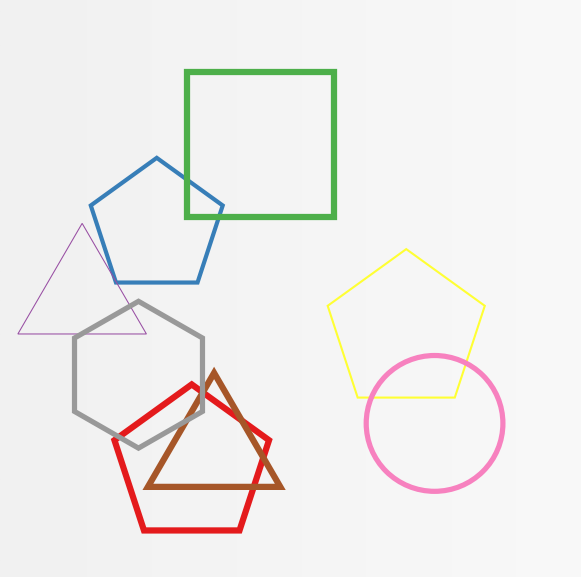[{"shape": "pentagon", "thickness": 3, "radius": 0.7, "center": [0.33, 0.194]}, {"shape": "pentagon", "thickness": 2, "radius": 0.6, "center": [0.27, 0.606]}, {"shape": "square", "thickness": 3, "radius": 0.63, "center": [0.448, 0.749]}, {"shape": "triangle", "thickness": 0.5, "radius": 0.64, "center": [0.141, 0.485]}, {"shape": "pentagon", "thickness": 1, "radius": 0.71, "center": [0.699, 0.426]}, {"shape": "triangle", "thickness": 3, "radius": 0.66, "center": [0.368, 0.222]}, {"shape": "circle", "thickness": 2.5, "radius": 0.59, "center": [0.748, 0.266]}, {"shape": "hexagon", "thickness": 2.5, "radius": 0.64, "center": [0.238, 0.35]}]